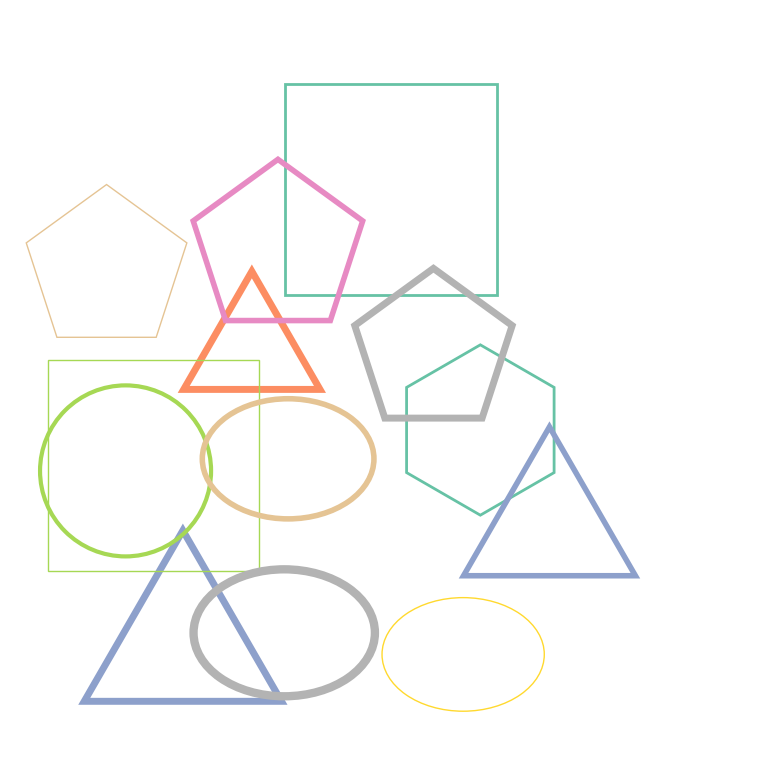[{"shape": "square", "thickness": 1, "radius": 0.69, "center": [0.508, 0.754]}, {"shape": "hexagon", "thickness": 1, "radius": 0.55, "center": [0.624, 0.442]}, {"shape": "triangle", "thickness": 2.5, "radius": 0.51, "center": [0.327, 0.545]}, {"shape": "triangle", "thickness": 2, "radius": 0.64, "center": [0.714, 0.317]}, {"shape": "triangle", "thickness": 2.5, "radius": 0.74, "center": [0.237, 0.163]}, {"shape": "pentagon", "thickness": 2, "radius": 0.58, "center": [0.361, 0.677]}, {"shape": "square", "thickness": 0.5, "radius": 0.68, "center": [0.2, 0.395]}, {"shape": "circle", "thickness": 1.5, "radius": 0.56, "center": [0.163, 0.388]}, {"shape": "oval", "thickness": 0.5, "radius": 0.53, "center": [0.602, 0.15]}, {"shape": "oval", "thickness": 2, "radius": 0.56, "center": [0.374, 0.404]}, {"shape": "pentagon", "thickness": 0.5, "radius": 0.55, "center": [0.138, 0.651]}, {"shape": "oval", "thickness": 3, "radius": 0.59, "center": [0.369, 0.178]}, {"shape": "pentagon", "thickness": 2.5, "radius": 0.54, "center": [0.563, 0.544]}]